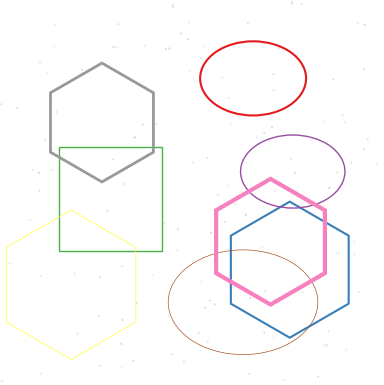[{"shape": "oval", "thickness": 1.5, "radius": 0.69, "center": [0.657, 0.796]}, {"shape": "hexagon", "thickness": 1.5, "radius": 0.88, "center": [0.753, 0.3]}, {"shape": "square", "thickness": 1, "radius": 0.67, "center": [0.287, 0.484]}, {"shape": "oval", "thickness": 1, "radius": 0.68, "center": [0.76, 0.555]}, {"shape": "hexagon", "thickness": 0.5, "radius": 0.97, "center": [0.185, 0.26]}, {"shape": "oval", "thickness": 0.5, "radius": 0.97, "center": [0.631, 0.215]}, {"shape": "hexagon", "thickness": 3, "radius": 0.82, "center": [0.703, 0.372]}, {"shape": "hexagon", "thickness": 2, "radius": 0.77, "center": [0.265, 0.682]}]